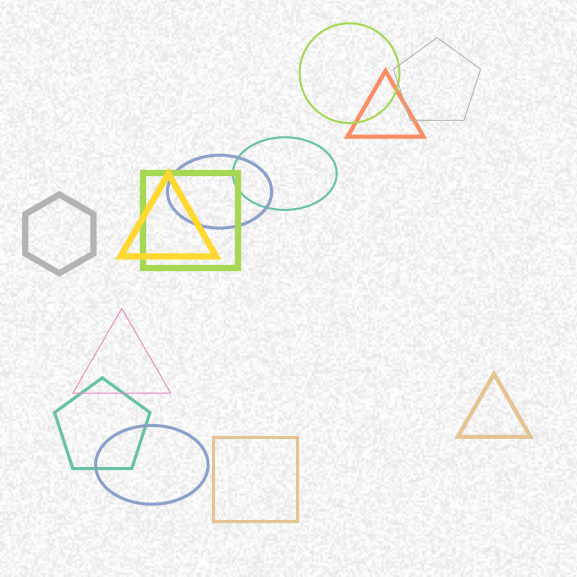[{"shape": "pentagon", "thickness": 1.5, "radius": 0.43, "center": [0.177, 0.258]}, {"shape": "oval", "thickness": 1, "radius": 0.45, "center": [0.493, 0.699]}, {"shape": "triangle", "thickness": 2, "radius": 0.38, "center": [0.667, 0.8]}, {"shape": "oval", "thickness": 1.5, "radius": 0.45, "center": [0.38, 0.667]}, {"shape": "oval", "thickness": 1.5, "radius": 0.49, "center": [0.263, 0.194]}, {"shape": "triangle", "thickness": 0.5, "radius": 0.49, "center": [0.211, 0.367]}, {"shape": "circle", "thickness": 1, "radius": 0.43, "center": [0.605, 0.872]}, {"shape": "square", "thickness": 3, "radius": 0.41, "center": [0.33, 0.617]}, {"shape": "triangle", "thickness": 3, "radius": 0.48, "center": [0.292, 0.603]}, {"shape": "triangle", "thickness": 2, "radius": 0.36, "center": [0.856, 0.279]}, {"shape": "square", "thickness": 1.5, "radius": 0.36, "center": [0.441, 0.169]}, {"shape": "hexagon", "thickness": 3, "radius": 0.34, "center": [0.103, 0.594]}, {"shape": "pentagon", "thickness": 0.5, "radius": 0.4, "center": [0.757, 0.855]}]